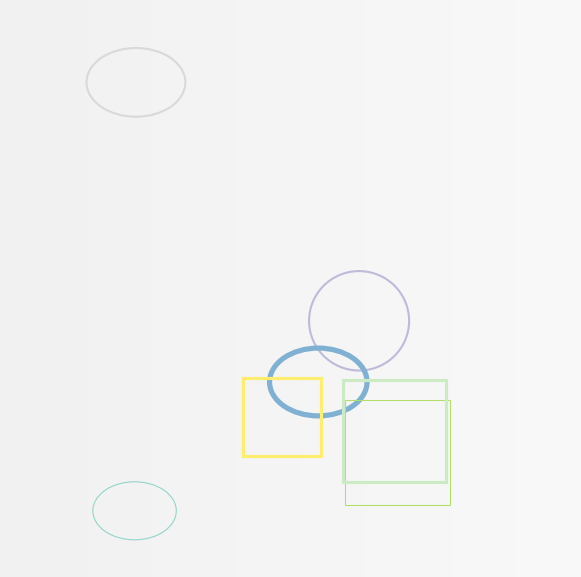[{"shape": "oval", "thickness": 0.5, "radius": 0.36, "center": [0.232, 0.115]}, {"shape": "circle", "thickness": 1, "radius": 0.43, "center": [0.618, 0.444]}, {"shape": "oval", "thickness": 2.5, "radius": 0.42, "center": [0.548, 0.338]}, {"shape": "square", "thickness": 0.5, "radius": 0.45, "center": [0.684, 0.215]}, {"shape": "oval", "thickness": 1, "radius": 0.43, "center": [0.234, 0.856]}, {"shape": "square", "thickness": 1.5, "radius": 0.44, "center": [0.679, 0.252]}, {"shape": "square", "thickness": 1.5, "radius": 0.34, "center": [0.484, 0.277]}]